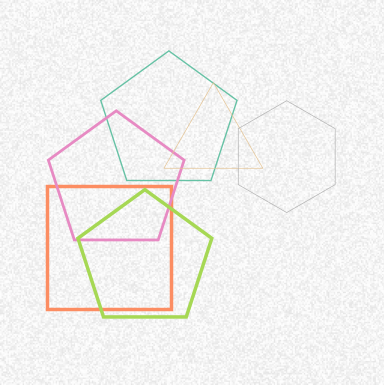[{"shape": "pentagon", "thickness": 1, "radius": 0.93, "center": [0.439, 0.682]}, {"shape": "square", "thickness": 2.5, "radius": 0.8, "center": [0.284, 0.357]}, {"shape": "pentagon", "thickness": 2, "radius": 0.93, "center": [0.302, 0.527]}, {"shape": "pentagon", "thickness": 2.5, "radius": 0.91, "center": [0.376, 0.325]}, {"shape": "triangle", "thickness": 0.5, "radius": 0.74, "center": [0.554, 0.637]}, {"shape": "hexagon", "thickness": 0.5, "radius": 0.73, "center": [0.745, 0.593]}]